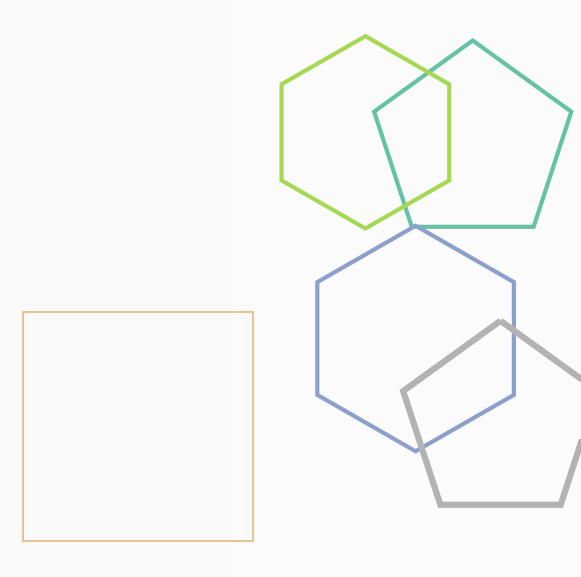[{"shape": "pentagon", "thickness": 2, "radius": 0.89, "center": [0.813, 0.751]}, {"shape": "hexagon", "thickness": 2, "radius": 0.98, "center": [0.715, 0.413]}, {"shape": "hexagon", "thickness": 2, "radius": 0.83, "center": [0.629, 0.77]}, {"shape": "square", "thickness": 1, "radius": 0.99, "center": [0.237, 0.261]}, {"shape": "pentagon", "thickness": 3, "radius": 0.88, "center": [0.861, 0.268]}]